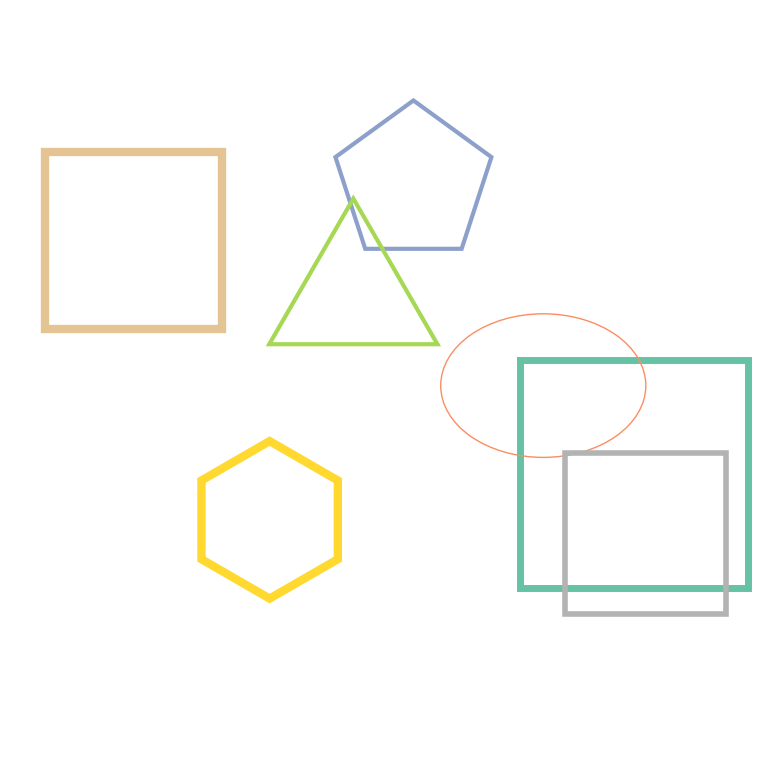[{"shape": "square", "thickness": 2.5, "radius": 0.74, "center": [0.823, 0.384]}, {"shape": "oval", "thickness": 0.5, "radius": 0.67, "center": [0.706, 0.499]}, {"shape": "pentagon", "thickness": 1.5, "radius": 0.53, "center": [0.537, 0.763]}, {"shape": "triangle", "thickness": 1.5, "radius": 0.63, "center": [0.459, 0.616]}, {"shape": "hexagon", "thickness": 3, "radius": 0.51, "center": [0.35, 0.325]}, {"shape": "square", "thickness": 3, "radius": 0.57, "center": [0.174, 0.688]}, {"shape": "square", "thickness": 2, "radius": 0.52, "center": [0.838, 0.307]}]